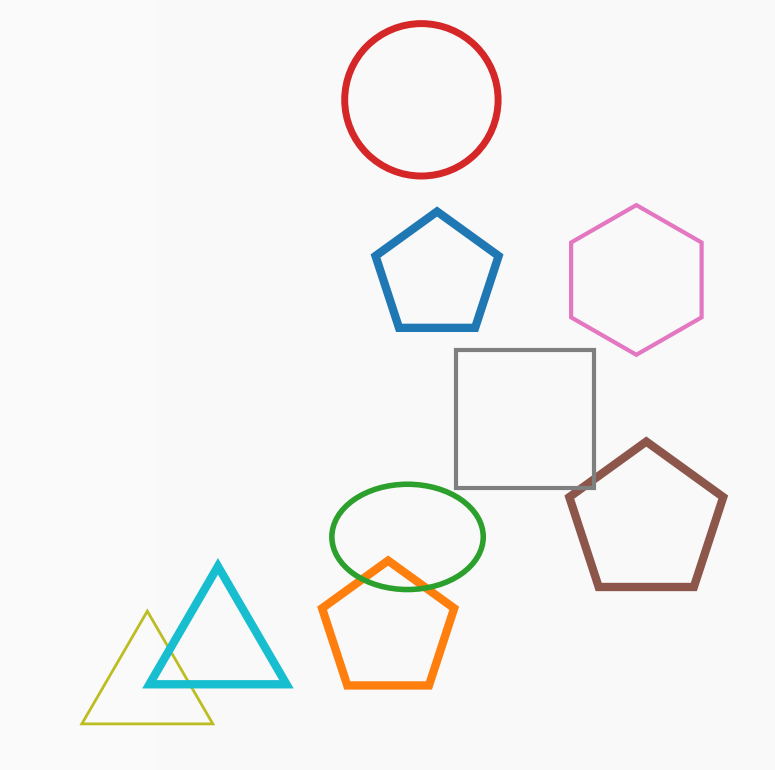[{"shape": "pentagon", "thickness": 3, "radius": 0.42, "center": [0.564, 0.642]}, {"shape": "pentagon", "thickness": 3, "radius": 0.45, "center": [0.501, 0.182]}, {"shape": "oval", "thickness": 2, "radius": 0.49, "center": [0.526, 0.303]}, {"shape": "circle", "thickness": 2.5, "radius": 0.49, "center": [0.544, 0.87]}, {"shape": "pentagon", "thickness": 3, "radius": 0.52, "center": [0.834, 0.322]}, {"shape": "hexagon", "thickness": 1.5, "radius": 0.49, "center": [0.821, 0.636]}, {"shape": "square", "thickness": 1.5, "radius": 0.45, "center": [0.677, 0.456]}, {"shape": "triangle", "thickness": 1, "radius": 0.49, "center": [0.19, 0.109]}, {"shape": "triangle", "thickness": 3, "radius": 0.51, "center": [0.281, 0.162]}]